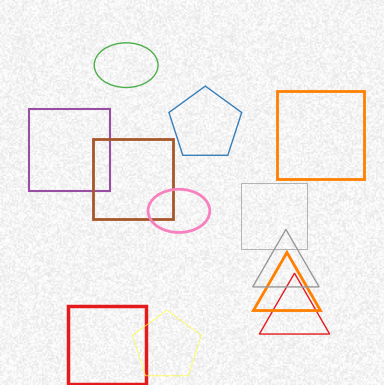[{"shape": "square", "thickness": 2.5, "radius": 0.51, "center": [0.278, 0.104]}, {"shape": "triangle", "thickness": 1, "radius": 0.53, "center": [0.765, 0.185]}, {"shape": "pentagon", "thickness": 1, "radius": 0.5, "center": [0.533, 0.677]}, {"shape": "oval", "thickness": 1, "radius": 0.41, "center": [0.328, 0.831]}, {"shape": "square", "thickness": 1.5, "radius": 0.53, "center": [0.181, 0.611]}, {"shape": "square", "thickness": 2, "radius": 0.57, "center": [0.832, 0.65]}, {"shape": "triangle", "thickness": 2, "radius": 0.5, "center": [0.745, 0.244]}, {"shape": "pentagon", "thickness": 0.5, "radius": 0.47, "center": [0.434, 0.1]}, {"shape": "square", "thickness": 2, "radius": 0.52, "center": [0.346, 0.534]}, {"shape": "oval", "thickness": 2, "radius": 0.4, "center": [0.465, 0.452]}, {"shape": "square", "thickness": 0.5, "radius": 0.43, "center": [0.711, 0.44]}, {"shape": "triangle", "thickness": 1, "radius": 0.5, "center": [0.743, 0.305]}]